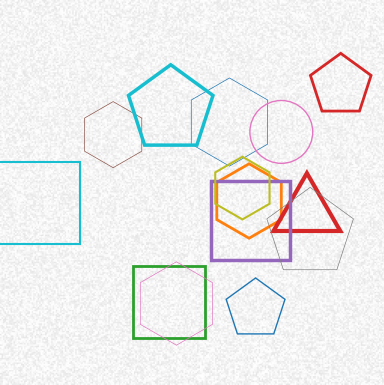[{"shape": "hexagon", "thickness": 0.5, "radius": 0.57, "center": [0.596, 0.683]}, {"shape": "pentagon", "thickness": 1, "radius": 0.4, "center": [0.664, 0.198]}, {"shape": "hexagon", "thickness": 2, "radius": 0.48, "center": [0.647, 0.478]}, {"shape": "square", "thickness": 2, "radius": 0.47, "center": [0.439, 0.216]}, {"shape": "triangle", "thickness": 3, "radius": 0.5, "center": [0.797, 0.45]}, {"shape": "pentagon", "thickness": 2, "radius": 0.41, "center": [0.885, 0.779]}, {"shape": "square", "thickness": 2.5, "radius": 0.52, "center": [0.65, 0.427]}, {"shape": "hexagon", "thickness": 0.5, "radius": 0.43, "center": [0.294, 0.65]}, {"shape": "hexagon", "thickness": 0.5, "radius": 0.54, "center": [0.458, 0.212]}, {"shape": "circle", "thickness": 1, "radius": 0.41, "center": [0.731, 0.657]}, {"shape": "pentagon", "thickness": 0.5, "radius": 0.59, "center": [0.806, 0.395]}, {"shape": "hexagon", "thickness": 1.5, "radius": 0.41, "center": [0.63, 0.511]}, {"shape": "pentagon", "thickness": 2.5, "radius": 0.58, "center": [0.443, 0.716]}, {"shape": "square", "thickness": 1.5, "radius": 0.53, "center": [0.102, 0.473]}]